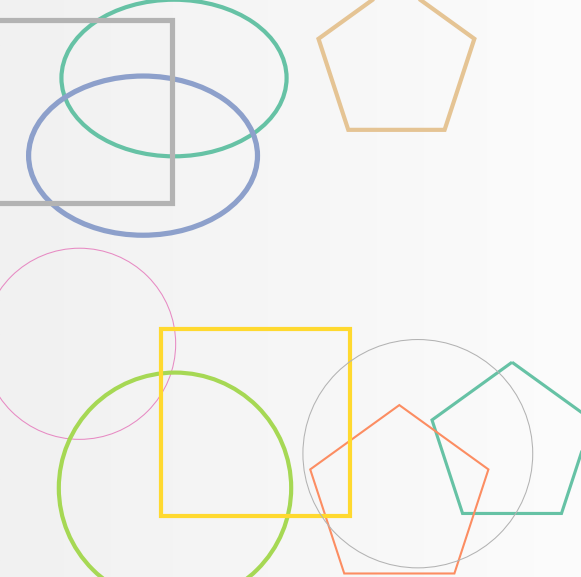[{"shape": "oval", "thickness": 2, "radius": 0.97, "center": [0.299, 0.864]}, {"shape": "pentagon", "thickness": 1.5, "radius": 0.72, "center": [0.881, 0.227]}, {"shape": "pentagon", "thickness": 1, "radius": 0.81, "center": [0.687, 0.136]}, {"shape": "oval", "thickness": 2.5, "radius": 0.98, "center": [0.246, 0.73]}, {"shape": "circle", "thickness": 0.5, "radius": 0.83, "center": [0.137, 0.404]}, {"shape": "circle", "thickness": 2, "radius": 1.0, "center": [0.301, 0.154]}, {"shape": "square", "thickness": 2, "radius": 0.81, "center": [0.44, 0.267]}, {"shape": "pentagon", "thickness": 2, "radius": 0.7, "center": [0.682, 0.888]}, {"shape": "square", "thickness": 2.5, "radius": 0.79, "center": [0.137, 0.806]}, {"shape": "circle", "thickness": 0.5, "radius": 0.99, "center": [0.719, 0.214]}]